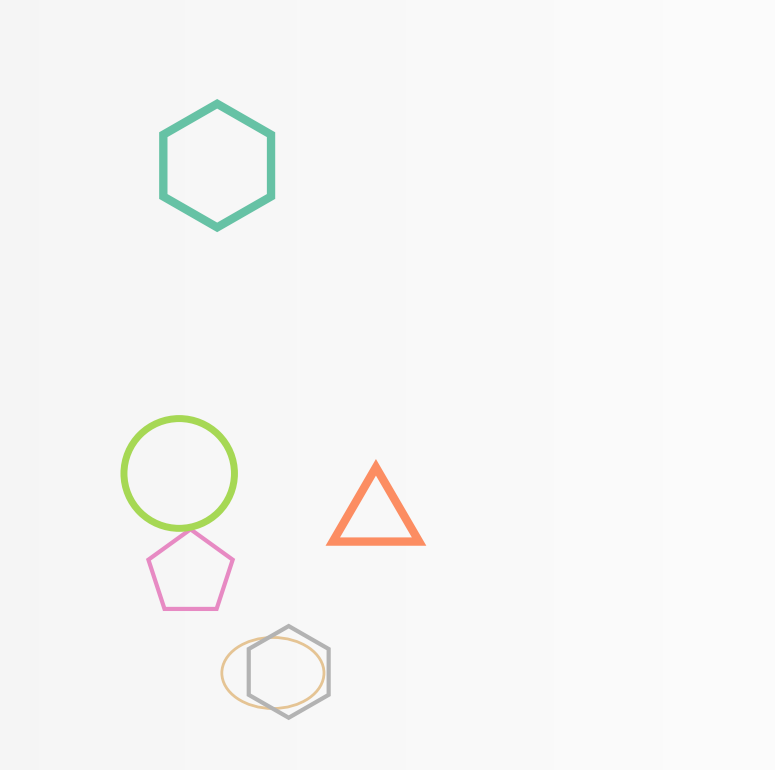[{"shape": "hexagon", "thickness": 3, "radius": 0.4, "center": [0.28, 0.785]}, {"shape": "triangle", "thickness": 3, "radius": 0.32, "center": [0.485, 0.329]}, {"shape": "pentagon", "thickness": 1.5, "radius": 0.29, "center": [0.246, 0.255]}, {"shape": "circle", "thickness": 2.5, "radius": 0.36, "center": [0.231, 0.385]}, {"shape": "oval", "thickness": 1, "radius": 0.33, "center": [0.352, 0.126]}, {"shape": "hexagon", "thickness": 1.5, "radius": 0.3, "center": [0.373, 0.127]}]